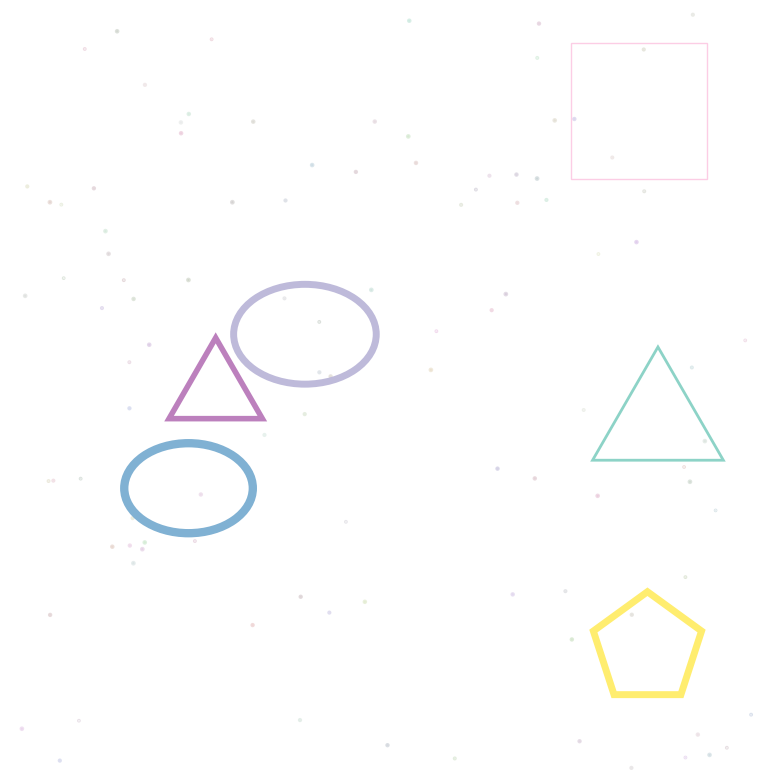[{"shape": "triangle", "thickness": 1, "radius": 0.49, "center": [0.854, 0.451]}, {"shape": "oval", "thickness": 2.5, "radius": 0.46, "center": [0.396, 0.566]}, {"shape": "oval", "thickness": 3, "radius": 0.42, "center": [0.245, 0.366]}, {"shape": "square", "thickness": 0.5, "radius": 0.44, "center": [0.83, 0.856]}, {"shape": "triangle", "thickness": 2, "radius": 0.35, "center": [0.28, 0.491]}, {"shape": "pentagon", "thickness": 2.5, "radius": 0.37, "center": [0.841, 0.158]}]